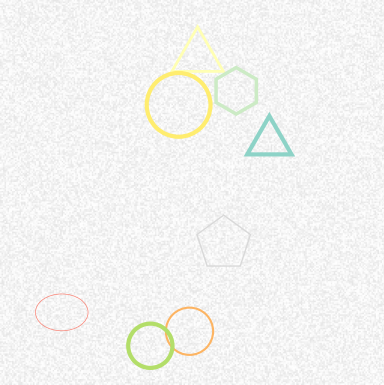[{"shape": "triangle", "thickness": 3, "radius": 0.33, "center": [0.7, 0.632]}, {"shape": "triangle", "thickness": 2, "radius": 0.39, "center": [0.513, 0.853]}, {"shape": "oval", "thickness": 0.5, "radius": 0.34, "center": [0.16, 0.189]}, {"shape": "circle", "thickness": 1.5, "radius": 0.31, "center": [0.492, 0.14]}, {"shape": "circle", "thickness": 3, "radius": 0.29, "center": [0.391, 0.102]}, {"shape": "pentagon", "thickness": 1, "radius": 0.37, "center": [0.581, 0.368]}, {"shape": "hexagon", "thickness": 2.5, "radius": 0.3, "center": [0.613, 0.764]}, {"shape": "circle", "thickness": 3, "radius": 0.41, "center": [0.464, 0.728]}]